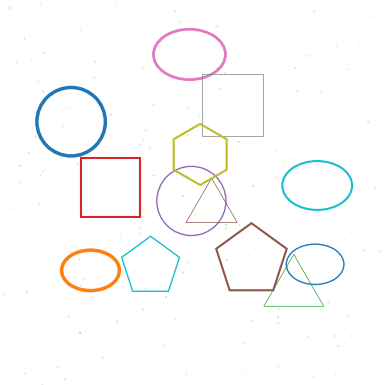[{"shape": "circle", "thickness": 2.5, "radius": 0.44, "center": [0.185, 0.684]}, {"shape": "oval", "thickness": 1, "radius": 0.37, "center": [0.818, 0.313]}, {"shape": "oval", "thickness": 2.5, "radius": 0.38, "center": [0.235, 0.298]}, {"shape": "triangle", "thickness": 0.5, "radius": 0.45, "center": [0.763, 0.249]}, {"shape": "square", "thickness": 1.5, "radius": 0.39, "center": [0.287, 0.513]}, {"shape": "circle", "thickness": 1, "radius": 0.45, "center": [0.497, 0.478]}, {"shape": "pentagon", "thickness": 1.5, "radius": 0.48, "center": [0.653, 0.324]}, {"shape": "triangle", "thickness": 0.5, "radius": 0.38, "center": [0.55, 0.461]}, {"shape": "oval", "thickness": 2, "radius": 0.47, "center": [0.492, 0.859]}, {"shape": "square", "thickness": 0.5, "radius": 0.4, "center": [0.604, 0.727]}, {"shape": "hexagon", "thickness": 1.5, "radius": 0.4, "center": [0.52, 0.599]}, {"shape": "pentagon", "thickness": 1, "radius": 0.39, "center": [0.391, 0.307]}, {"shape": "oval", "thickness": 1.5, "radius": 0.45, "center": [0.824, 0.518]}]